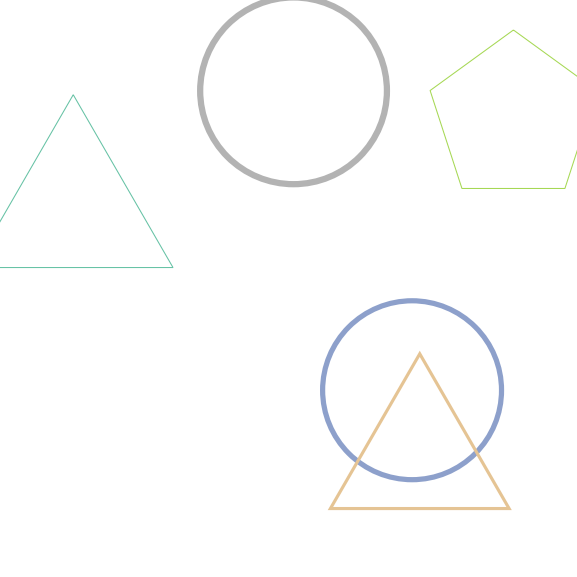[{"shape": "triangle", "thickness": 0.5, "radius": 1.0, "center": [0.127, 0.636]}, {"shape": "circle", "thickness": 2.5, "radius": 0.77, "center": [0.714, 0.323]}, {"shape": "pentagon", "thickness": 0.5, "radius": 0.76, "center": [0.889, 0.796]}, {"shape": "triangle", "thickness": 1.5, "radius": 0.89, "center": [0.727, 0.208]}, {"shape": "circle", "thickness": 3, "radius": 0.81, "center": [0.508, 0.842]}]